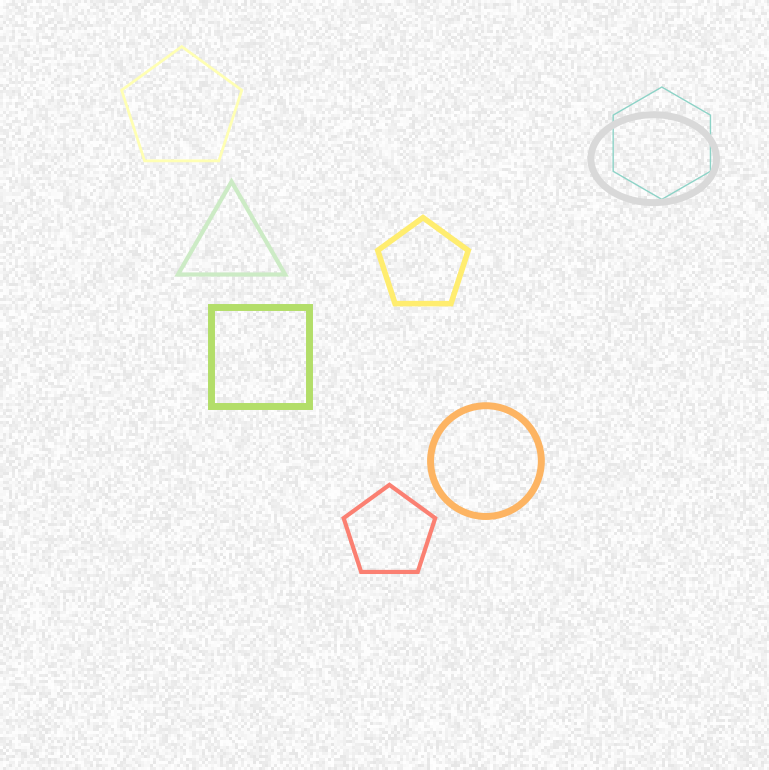[{"shape": "hexagon", "thickness": 0.5, "radius": 0.36, "center": [0.859, 0.814]}, {"shape": "pentagon", "thickness": 1, "radius": 0.41, "center": [0.236, 0.857]}, {"shape": "pentagon", "thickness": 1.5, "radius": 0.31, "center": [0.506, 0.308]}, {"shape": "circle", "thickness": 2.5, "radius": 0.36, "center": [0.631, 0.401]}, {"shape": "square", "thickness": 2.5, "radius": 0.32, "center": [0.338, 0.537]}, {"shape": "oval", "thickness": 2.5, "radius": 0.41, "center": [0.849, 0.794]}, {"shape": "triangle", "thickness": 1.5, "radius": 0.4, "center": [0.301, 0.684]}, {"shape": "pentagon", "thickness": 2, "radius": 0.31, "center": [0.549, 0.656]}]